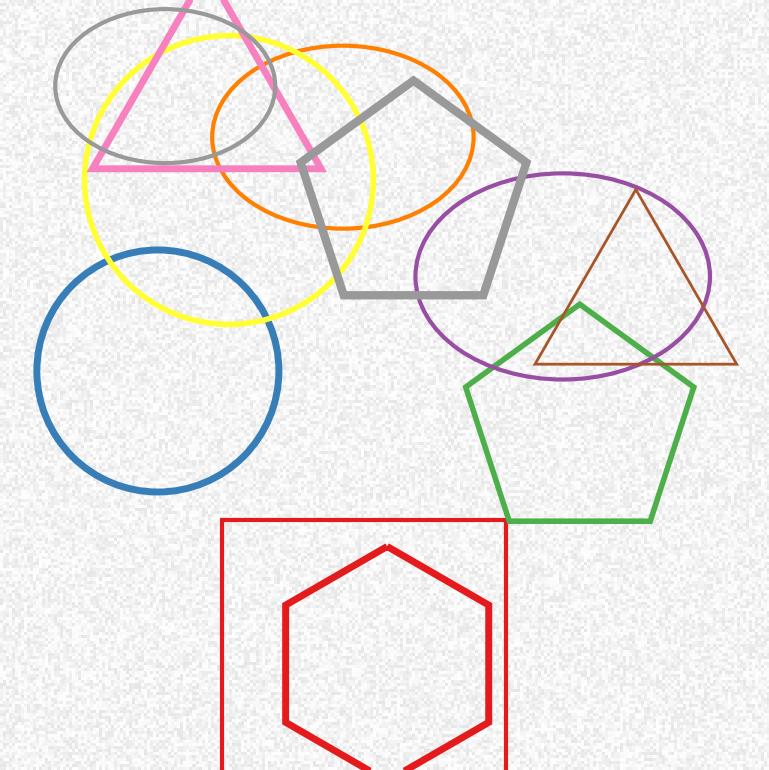[{"shape": "square", "thickness": 1.5, "radius": 0.92, "center": [0.473, 0.141]}, {"shape": "hexagon", "thickness": 2.5, "radius": 0.76, "center": [0.503, 0.138]}, {"shape": "circle", "thickness": 2.5, "radius": 0.79, "center": [0.205, 0.518]}, {"shape": "pentagon", "thickness": 2, "radius": 0.78, "center": [0.753, 0.449]}, {"shape": "oval", "thickness": 1.5, "radius": 0.96, "center": [0.731, 0.641]}, {"shape": "oval", "thickness": 1.5, "radius": 0.85, "center": [0.445, 0.822]}, {"shape": "circle", "thickness": 2, "radius": 0.94, "center": [0.297, 0.766]}, {"shape": "triangle", "thickness": 1, "radius": 0.76, "center": [0.826, 0.603]}, {"shape": "triangle", "thickness": 2.5, "radius": 0.86, "center": [0.269, 0.866]}, {"shape": "oval", "thickness": 1.5, "radius": 0.71, "center": [0.215, 0.888]}, {"shape": "pentagon", "thickness": 3, "radius": 0.77, "center": [0.537, 0.741]}]